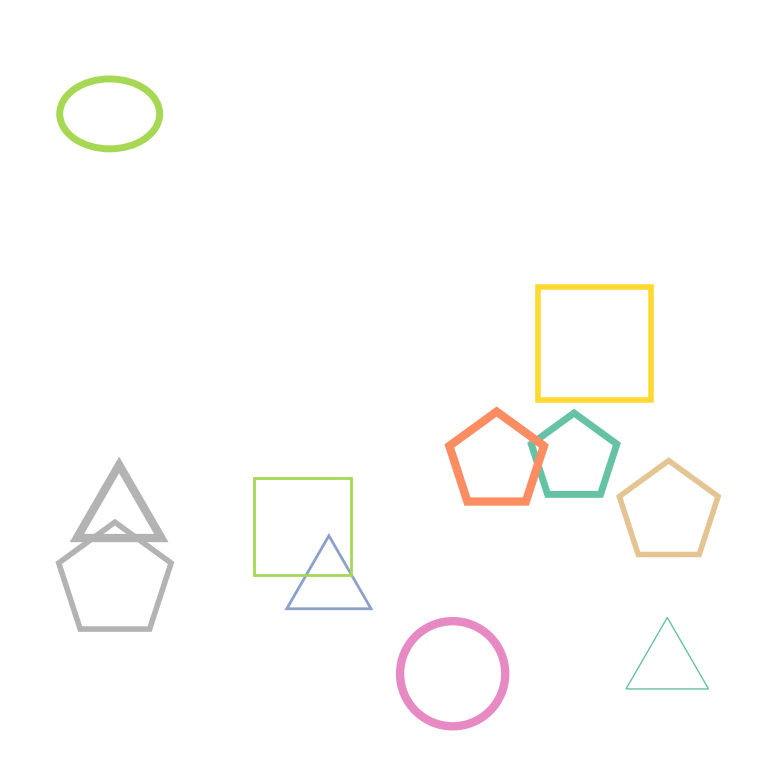[{"shape": "pentagon", "thickness": 2.5, "radius": 0.29, "center": [0.746, 0.405]}, {"shape": "triangle", "thickness": 0.5, "radius": 0.31, "center": [0.867, 0.136]}, {"shape": "pentagon", "thickness": 3, "radius": 0.32, "center": [0.645, 0.401]}, {"shape": "triangle", "thickness": 1, "radius": 0.32, "center": [0.427, 0.241]}, {"shape": "circle", "thickness": 3, "radius": 0.34, "center": [0.588, 0.125]}, {"shape": "oval", "thickness": 2.5, "radius": 0.32, "center": [0.142, 0.852]}, {"shape": "square", "thickness": 1, "radius": 0.32, "center": [0.392, 0.316]}, {"shape": "square", "thickness": 2, "radius": 0.37, "center": [0.772, 0.553]}, {"shape": "pentagon", "thickness": 2, "radius": 0.34, "center": [0.868, 0.334]}, {"shape": "triangle", "thickness": 3, "radius": 0.32, "center": [0.155, 0.333]}, {"shape": "pentagon", "thickness": 2, "radius": 0.38, "center": [0.149, 0.245]}]